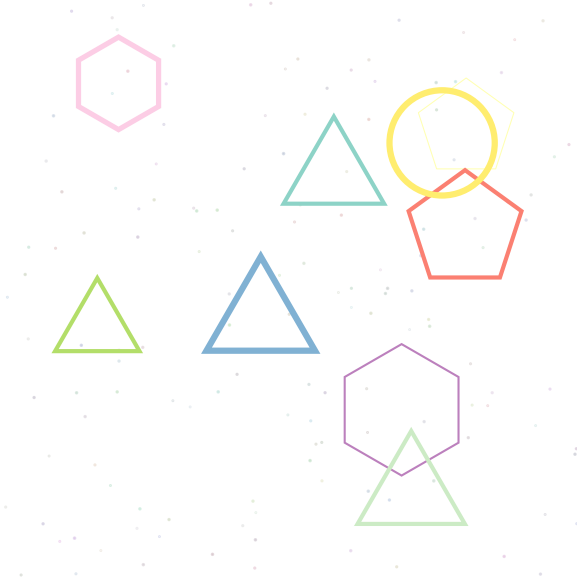[{"shape": "triangle", "thickness": 2, "radius": 0.5, "center": [0.578, 0.697]}, {"shape": "pentagon", "thickness": 0.5, "radius": 0.43, "center": [0.807, 0.777]}, {"shape": "pentagon", "thickness": 2, "radius": 0.51, "center": [0.805, 0.602]}, {"shape": "triangle", "thickness": 3, "radius": 0.54, "center": [0.452, 0.446]}, {"shape": "triangle", "thickness": 2, "radius": 0.42, "center": [0.168, 0.433]}, {"shape": "hexagon", "thickness": 2.5, "radius": 0.4, "center": [0.205, 0.855]}, {"shape": "hexagon", "thickness": 1, "radius": 0.57, "center": [0.695, 0.289]}, {"shape": "triangle", "thickness": 2, "radius": 0.54, "center": [0.712, 0.146]}, {"shape": "circle", "thickness": 3, "radius": 0.46, "center": [0.766, 0.752]}]